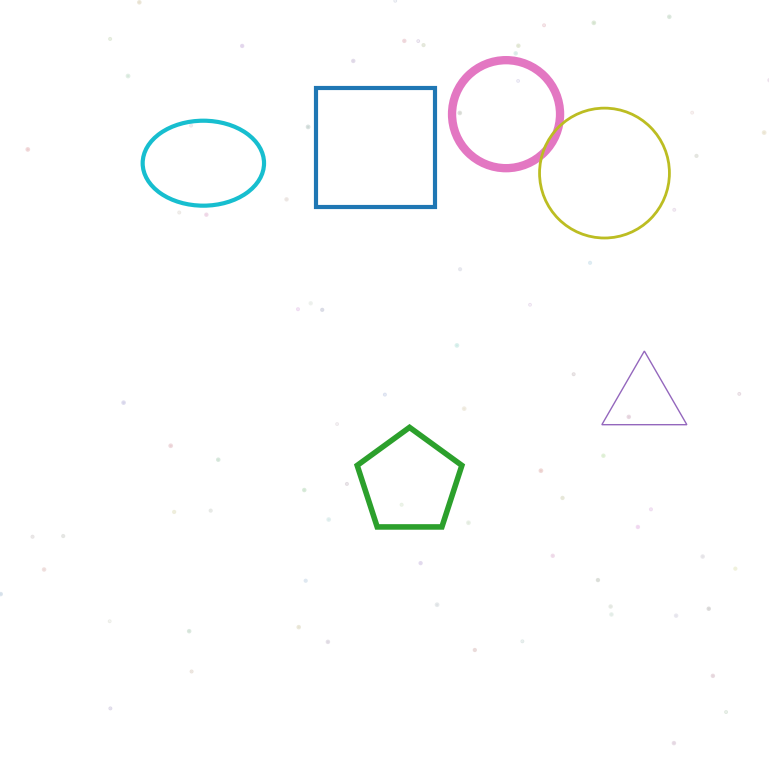[{"shape": "square", "thickness": 1.5, "radius": 0.39, "center": [0.488, 0.808]}, {"shape": "pentagon", "thickness": 2, "radius": 0.36, "center": [0.532, 0.373]}, {"shape": "triangle", "thickness": 0.5, "radius": 0.32, "center": [0.837, 0.48]}, {"shape": "circle", "thickness": 3, "radius": 0.35, "center": [0.657, 0.852]}, {"shape": "circle", "thickness": 1, "radius": 0.42, "center": [0.785, 0.775]}, {"shape": "oval", "thickness": 1.5, "radius": 0.39, "center": [0.264, 0.788]}]